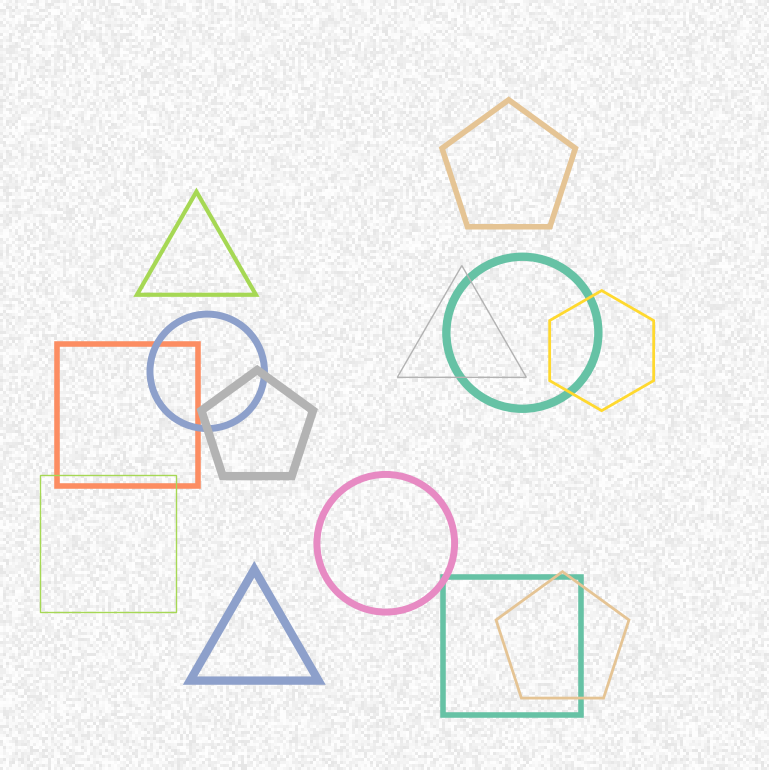[{"shape": "circle", "thickness": 3, "radius": 0.49, "center": [0.678, 0.568]}, {"shape": "square", "thickness": 2, "radius": 0.45, "center": [0.665, 0.161]}, {"shape": "square", "thickness": 2, "radius": 0.46, "center": [0.166, 0.461]}, {"shape": "triangle", "thickness": 3, "radius": 0.48, "center": [0.33, 0.164]}, {"shape": "circle", "thickness": 2.5, "radius": 0.37, "center": [0.269, 0.518]}, {"shape": "circle", "thickness": 2.5, "radius": 0.45, "center": [0.501, 0.294]}, {"shape": "triangle", "thickness": 1.5, "radius": 0.45, "center": [0.255, 0.662]}, {"shape": "square", "thickness": 0.5, "radius": 0.44, "center": [0.14, 0.294]}, {"shape": "hexagon", "thickness": 1, "radius": 0.39, "center": [0.781, 0.545]}, {"shape": "pentagon", "thickness": 1, "radius": 0.45, "center": [0.731, 0.167]}, {"shape": "pentagon", "thickness": 2, "radius": 0.46, "center": [0.661, 0.779]}, {"shape": "triangle", "thickness": 0.5, "radius": 0.48, "center": [0.6, 0.558]}, {"shape": "pentagon", "thickness": 3, "radius": 0.38, "center": [0.334, 0.443]}]